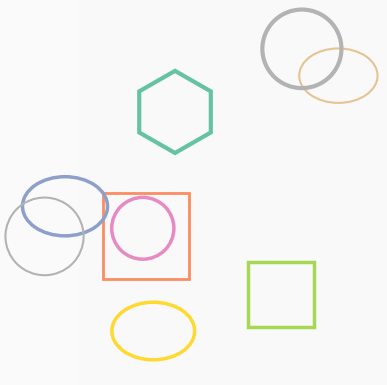[{"shape": "hexagon", "thickness": 3, "radius": 0.53, "center": [0.452, 0.709]}, {"shape": "square", "thickness": 2, "radius": 0.56, "center": [0.376, 0.388]}, {"shape": "oval", "thickness": 2.5, "radius": 0.55, "center": [0.168, 0.464]}, {"shape": "circle", "thickness": 2.5, "radius": 0.4, "center": [0.369, 0.407]}, {"shape": "square", "thickness": 2.5, "radius": 0.42, "center": [0.725, 0.236]}, {"shape": "oval", "thickness": 2.5, "radius": 0.53, "center": [0.396, 0.14]}, {"shape": "oval", "thickness": 1.5, "radius": 0.51, "center": [0.873, 0.803]}, {"shape": "circle", "thickness": 1.5, "radius": 0.5, "center": [0.115, 0.386]}, {"shape": "circle", "thickness": 3, "radius": 0.51, "center": [0.779, 0.873]}]